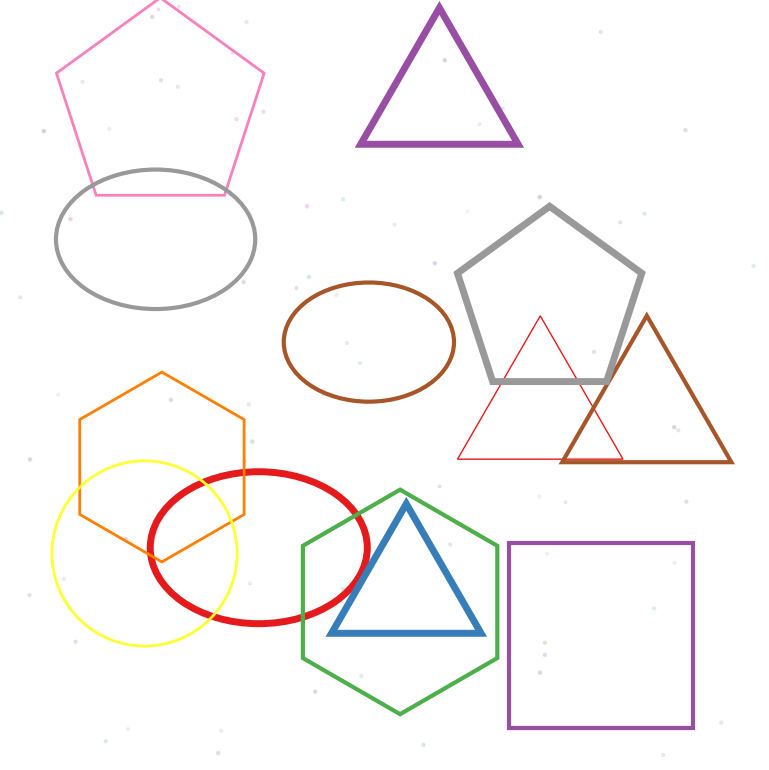[{"shape": "triangle", "thickness": 0.5, "radius": 0.62, "center": [0.702, 0.466]}, {"shape": "oval", "thickness": 2.5, "radius": 0.7, "center": [0.336, 0.289]}, {"shape": "triangle", "thickness": 2.5, "radius": 0.56, "center": [0.528, 0.234]}, {"shape": "hexagon", "thickness": 1.5, "radius": 0.73, "center": [0.52, 0.218]}, {"shape": "triangle", "thickness": 2.5, "radius": 0.59, "center": [0.571, 0.872]}, {"shape": "square", "thickness": 1.5, "radius": 0.6, "center": [0.78, 0.175]}, {"shape": "hexagon", "thickness": 1, "radius": 0.62, "center": [0.21, 0.394]}, {"shape": "circle", "thickness": 1, "radius": 0.6, "center": [0.188, 0.281]}, {"shape": "oval", "thickness": 1.5, "radius": 0.55, "center": [0.479, 0.556]}, {"shape": "triangle", "thickness": 1.5, "radius": 0.63, "center": [0.84, 0.463]}, {"shape": "pentagon", "thickness": 1, "radius": 0.71, "center": [0.208, 0.861]}, {"shape": "oval", "thickness": 1.5, "radius": 0.65, "center": [0.202, 0.689]}, {"shape": "pentagon", "thickness": 2.5, "radius": 0.63, "center": [0.714, 0.606]}]